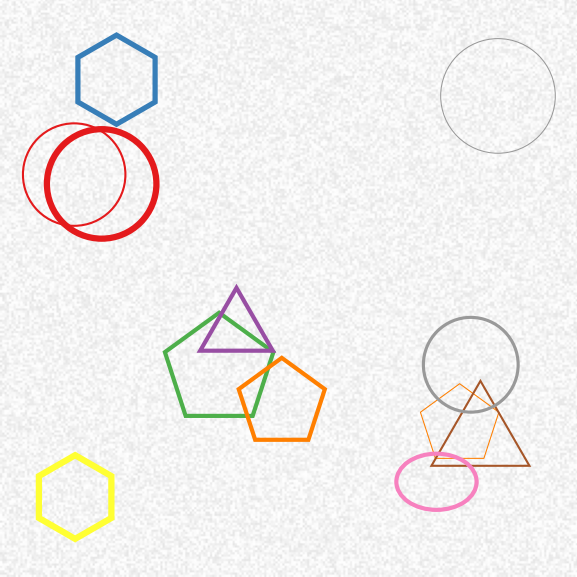[{"shape": "circle", "thickness": 1, "radius": 0.44, "center": [0.128, 0.697]}, {"shape": "circle", "thickness": 3, "radius": 0.47, "center": [0.176, 0.681]}, {"shape": "hexagon", "thickness": 2.5, "radius": 0.39, "center": [0.202, 0.861]}, {"shape": "pentagon", "thickness": 2, "radius": 0.49, "center": [0.379, 0.359]}, {"shape": "triangle", "thickness": 2, "radius": 0.36, "center": [0.409, 0.428]}, {"shape": "pentagon", "thickness": 2, "radius": 0.39, "center": [0.488, 0.301]}, {"shape": "pentagon", "thickness": 0.5, "radius": 0.36, "center": [0.796, 0.263]}, {"shape": "hexagon", "thickness": 3, "radius": 0.36, "center": [0.13, 0.138]}, {"shape": "triangle", "thickness": 1, "radius": 0.49, "center": [0.832, 0.242]}, {"shape": "oval", "thickness": 2, "radius": 0.35, "center": [0.756, 0.165]}, {"shape": "circle", "thickness": 0.5, "radius": 0.5, "center": [0.862, 0.833]}, {"shape": "circle", "thickness": 1.5, "radius": 0.41, "center": [0.815, 0.368]}]